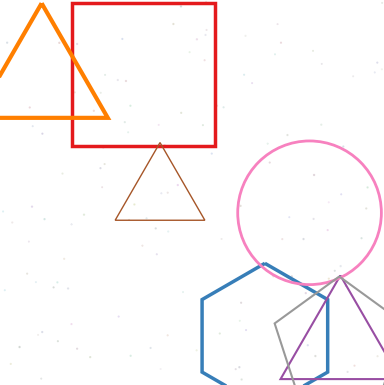[{"shape": "square", "thickness": 2.5, "radius": 0.93, "center": [0.373, 0.806]}, {"shape": "hexagon", "thickness": 2.5, "radius": 0.94, "center": [0.688, 0.128]}, {"shape": "triangle", "thickness": 1.5, "radius": 0.9, "center": [0.884, 0.105]}, {"shape": "triangle", "thickness": 3, "radius": 0.99, "center": [0.108, 0.793]}, {"shape": "triangle", "thickness": 1, "radius": 0.67, "center": [0.416, 0.495]}, {"shape": "circle", "thickness": 2, "radius": 0.93, "center": [0.804, 0.447]}, {"shape": "pentagon", "thickness": 1.5, "radius": 0.88, "center": [0.881, 0.105]}]